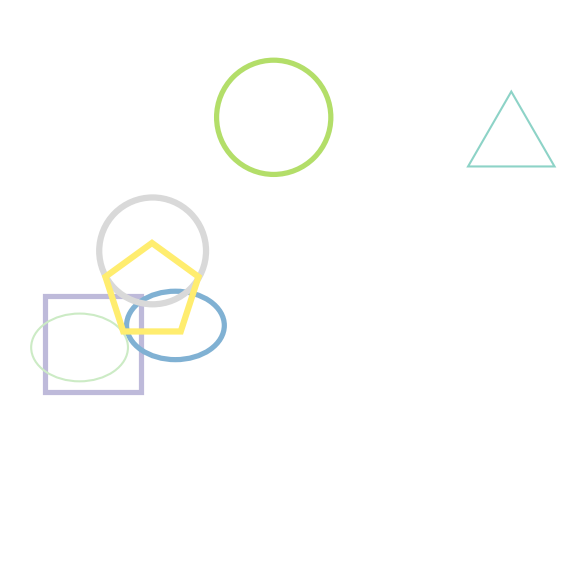[{"shape": "triangle", "thickness": 1, "radius": 0.43, "center": [0.885, 0.754]}, {"shape": "square", "thickness": 2.5, "radius": 0.42, "center": [0.161, 0.404]}, {"shape": "oval", "thickness": 2.5, "radius": 0.42, "center": [0.304, 0.436]}, {"shape": "circle", "thickness": 2.5, "radius": 0.49, "center": [0.474, 0.796]}, {"shape": "circle", "thickness": 3, "radius": 0.46, "center": [0.264, 0.565]}, {"shape": "oval", "thickness": 1, "radius": 0.42, "center": [0.138, 0.397]}, {"shape": "pentagon", "thickness": 3, "radius": 0.42, "center": [0.263, 0.494]}]